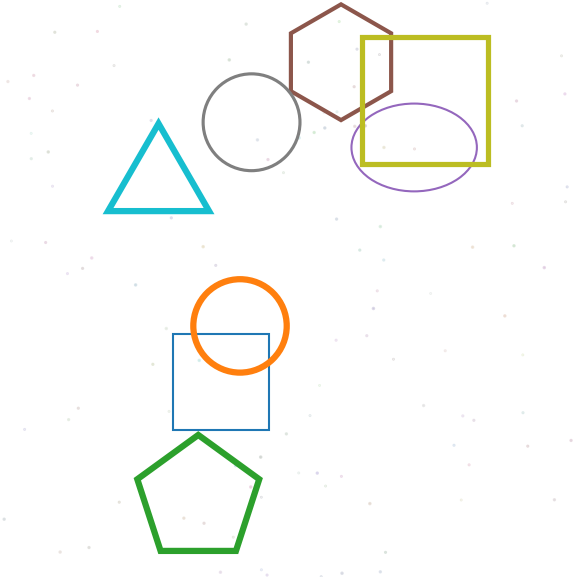[{"shape": "square", "thickness": 1, "radius": 0.42, "center": [0.383, 0.338]}, {"shape": "circle", "thickness": 3, "radius": 0.4, "center": [0.416, 0.435]}, {"shape": "pentagon", "thickness": 3, "radius": 0.55, "center": [0.343, 0.135]}, {"shape": "oval", "thickness": 1, "radius": 0.54, "center": [0.717, 0.744]}, {"shape": "hexagon", "thickness": 2, "radius": 0.5, "center": [0.591, 0.891]}, {"shape": "circle", "thickness": 1.5, "radius": 0.42, "center": [0.436, 0.787]}, {"shape": "square", "thickness": 2.5, "radius": 0.55, "center": [0.736, 0.825]}, {"shape": "triangle", "thickness": 3, "radius": 0.5, "center": [0.275, 0.684]}]